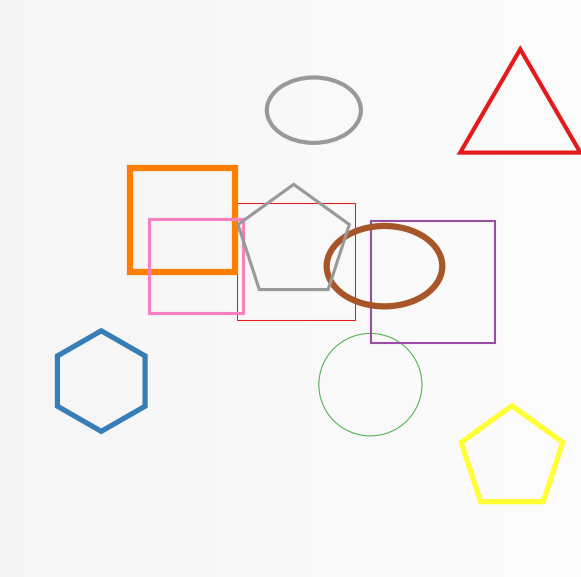[{"shape": "triangle", "thickness": 2, "radius": 0.6, "center": [0.895, 0.795]}, {"shape": "square", "thickness": 0.5, "radius": 0.51, "center": [0.509, 0.546]}, {"shape": "hexagon", "thickness": 2.5, "radius": 0.44, "center": [0.174, 0.339]}, {"shape": "circle", "thickness": 0.5, "radius": 0.44, "center": [0.637, 0.333]}, {"shape": "square", "thickness": 1, "radius": 0.53, "center": [0.745, 0.511]}, {"shape": "square", "thickness": 3, "radius": 0.45, "center": [0.315, 0.618]}, {"shape": "pentagon", "thickness": 2.5, "radius": 0.46, "center": [0.881, 0.205]}, {"shape": "oval", "thickness": 3, "radius": 0.5, "center": [0.661, 0.538]}, {"shape": "square", "thickness": 1.5, "radius": 0.41, "center": [0.337, 0.538]}, {"shape": "pentagon", "thickness": 1.5, "radius": 0.5, "center": [0.505, 0.579]}, {"shape": "oval", "thickness": 2, "radius": 0.4, "center": [0.54, 0.808]}]